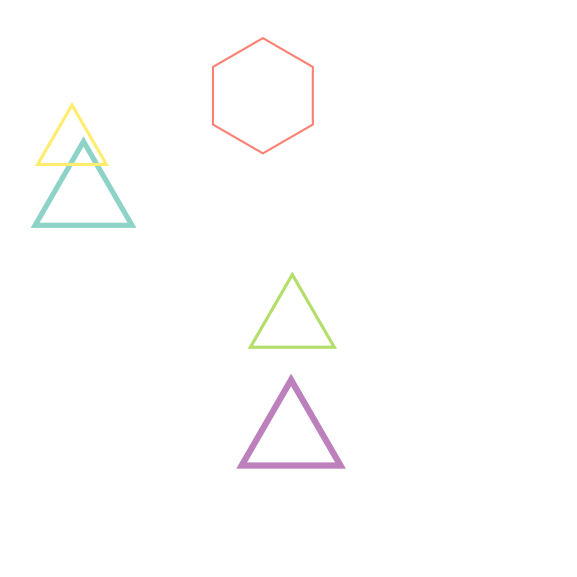[{"shape": "triangle", "thickness": 2.5, "radius": 0.48, "center": [0.145, 0.657]}, {"shape": "hexagon", "thickness": 1, "radius": 0.5, "center": [0.455, 0.833]}, {"shape": "triangle", "thickness": 1.5, "radius": 0.42, "center": [0.506, 0.44]}, {"shape": "triangle", "thickness": 3, "radius": 0.49, "center": [0.504, 0.242]}, {"shape": "triangle", "thickness": 1.5, "radius": 0.34, "center": [0.125, 0.749]}]